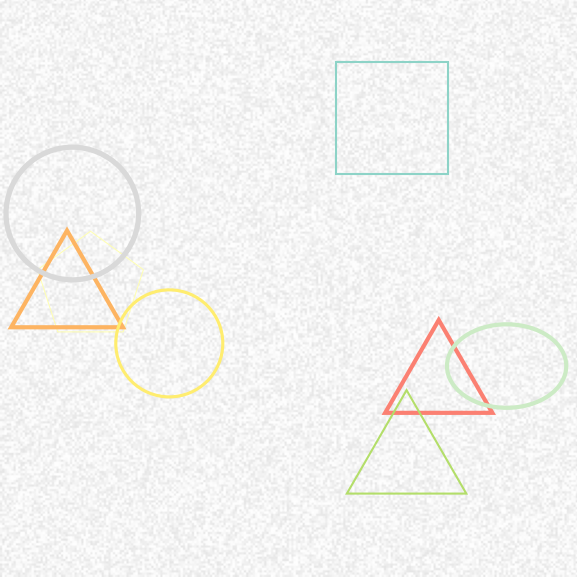[{"shape": "square", "thickness": 1, "radius": 0.49, "center": [0.679, 0.795]}, {"shape": "pentagon", "thickness": 0.5, "radius": 0.48, "center": [0.157, 0.502]}, {"shape": "triangle", "thickness": 2, "radius": 0.54, "center": [0.76, 0.338]}, {"shape": "triangle", "thickness": 2, "radius": 0.56, "center": [0.116, 0.488]}, {"shape": "triangle", "thickness": 1, "radius": 0.6, "center": [0.704, 0.204]}, {"shape": "circle", "thickness": 2.5, "radius": 0.57, "center": [0.125, 0.629]}, {"shape": "oval", "thickness": 2, "radius": 0.52, "center": [0.877, 0.365]}, {"shape": "circle", "thickness": 1.5, "radius": 0.46, "center": [0.293, 0.405]}]